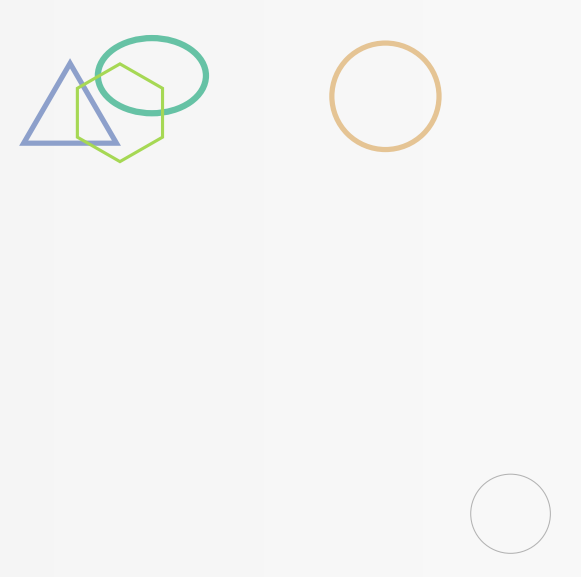[{"shape": "oval", "thickness": 3, "radius": 0.46, "center": [0.261, 0.868]}, {"shape": "triangle", "thickness": 2.5, "radius": 0.46, "center": [0.121, 0.797]}, {"shape": "hexagon", "thickness": 1.5, "radius": 0.42, "center": [0.206, 0.804]}, {"shape": "circle", "thickness": 2.5, "radius": 0.46, "center": [0.663, 0.832]}, {"shape": "circle", "thickness": 0.5, "radius": 0.34, "center": [0.878, 0.109]}]